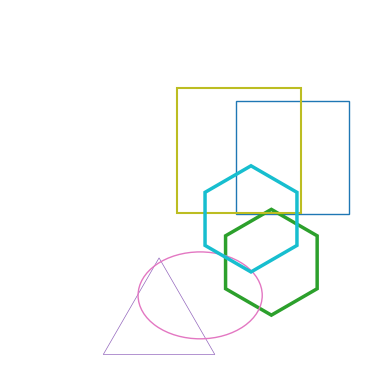[{"shape": "square", "thickness": 1, "radius": 0.73, "center": [0.759, 0.59]}, {"shape": "hexagon", "thickness": 2.5, "radius": 0.69, "center": [0.705, 0.319]}, {"shape": "triangle", "thickness": 0.5, "radius": 0.84, "center": [0.413, 0.163]}, {"shape": "oval", "thickness": 1, "radius": 0.81, "center": [0.52, 0.233]}, {"shape": "square", "thickness": 1.5, "radius": 0.81, "center": [0.621, 0.61]}, {"shape": "hexagon", "thickness": 2.5, "radius": 0.69, "center": [0.652, 0.431]}]